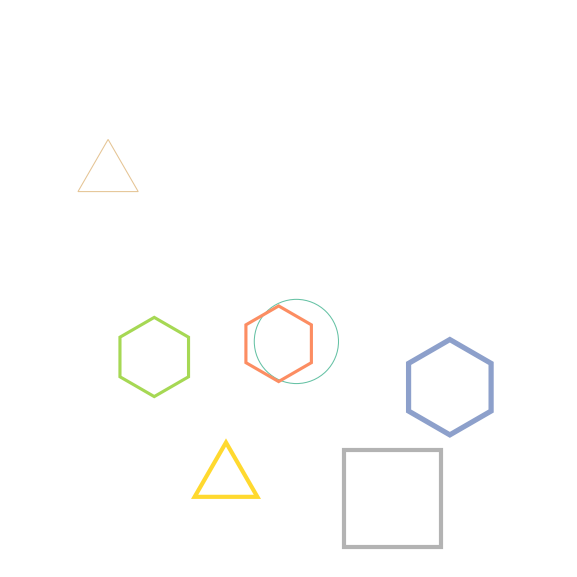[{"shape": "circle", "thickness": 0.5, "radius": 0.36, "center": [0.513, 0.408]}, {"shape": "hexagon", "thickness": 1.5, "radius": 0.33, "center": [0.483, 0.404]}, {"shape": "hexagon", "thickness": 2.5, "radius": 0.41, "center": [0.779, 0.329]}, {"shape": "hexagon", "thickness": 1.5, "radius": 0.34, "center": [0.267, 0.381]}, {"shape": "triangle", "thickness": 2, "radius": 0.31, "center": [0.391, 0.17]}, {"shape": "triangle", "thickness": 0.5, "radius": 0.3, "center": [0.187, 0.697]}, {"shape": "square", "thickness": 2, "radius": 0.42, "center": [0.68, 0.136]}]